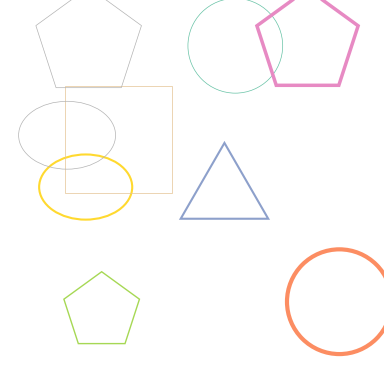[{"shape": "circle", "thickness": 0.5, "radius": 0.62, "center": [0.611, 0.881]}, {"shape": "circle", "thickness": 3, "radius": 0.68, "center": [0.881, 0.216]}, {"shape": "triangle", "thickness": 1.5, "radius": 0.66, "center": [0.583, 0.497]}, {"shape": "pentagon", "thickness": 2.5, "radius": 0.69, "center": [0.799, 0.89]}, {"shape": "pentagon", "thickness": 1, "radius": 0.52, "center": [0.264, 0.191]}, {"shape": "oval", "thickness": 1.5, "radius": 0.6, "center": [0.223, 0.514]}, {"shape": "square", "thickness": 0.5, "radius": 0.7, "center": [0.307, 0.639]}, {"shape": "pentagon", "thickness": 0.5, "radius": 0.72, "center": [0.23, 0.889]}, {"shape": "oval", "thickness": 0.5, "radius": 0.63, "center": [0.174, 0.649]}]